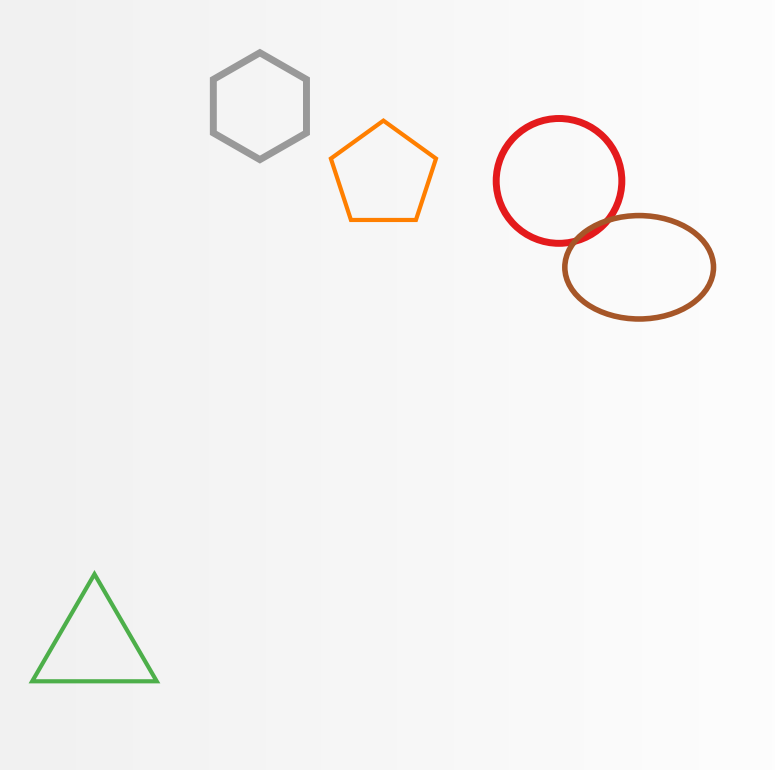[{"shape": "circle", "thickness": 2.5, "radius": 0.41, "center": [0.721, 0.765]}, {"shape": "triangle", "thickness": 1.5, "radius": 0.46, "center": [0.122, 0.162]}, {"shape": "pentagon", "thickness": 1.5, "radius": 0.36, "center": [0.495, 0.772]}, {"shape": "oval", "thickness": 2, "radius": 0.48, "center": [0.825, 0.653]}, {"shape": "hexagon", "thickness": 2.5, "radius": 0.35, "center": [0.335, 0.862]}]